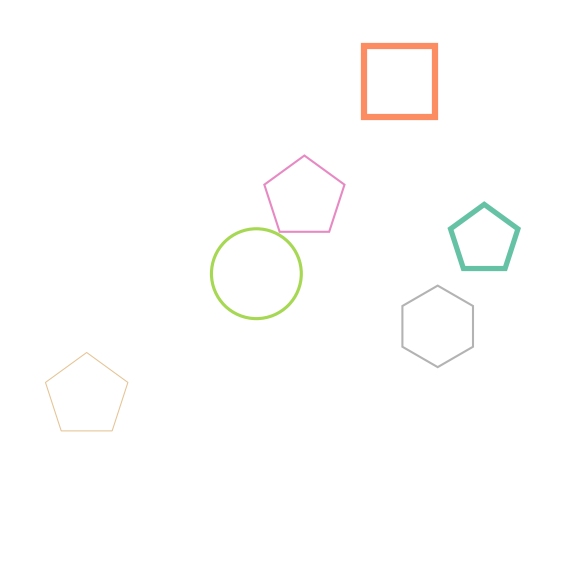[{"shape": "pentagon", "thickness": 2.5, "radius": 0.31, "center": [0.839, 0.584]}, {"shape": "square", "thickness": 3, "radius": 0.31, "center": [0.692, 0.857]}, {"shape": "pentagon", "thickness": 1, "radius": 0.36, "center": [0.527, 0.657]}, {"shape": "circle", "thickness": 1.5, "radius": 0.39, "center": [0.444, 0.525]}, {"shape": "pentagon", "thickness": 0.5, "radius": 0.38, "center": [0.15, 0.314]}, {"shape": "hexagon", "thickness": 1, "radius": 0.35, "center": [0.758, 0.434]}]